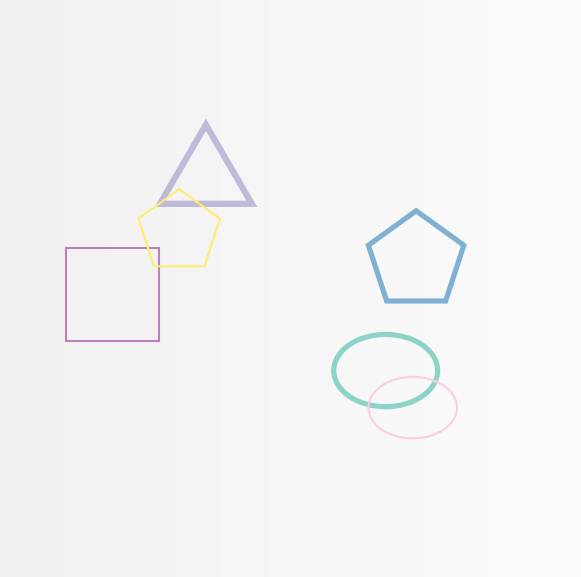[{"shape": "oval", "thickness": 2.5, "radius": 0.45, "center": [0.664, 0.357]}, {"shape": "triangle", "thickness": 3, "radius": 0.46, "center": [0.354, 0.692]}, {"shape": "pentagon", "thickness": 2.5, "radius": 0.43, "center": [0.716, 0.548]}, {"shape": "oval", "thickness": 1, "radius": 0.38, "center": [0.71, 0.293]}, {"shape": "square", "thickness": 1, "radius": 0.4, "center": [0.194, 0.489]}, {"shape": "pentagon", "thickness": 1, "radius": 0.37, "center": [0.308, 0.598]}]